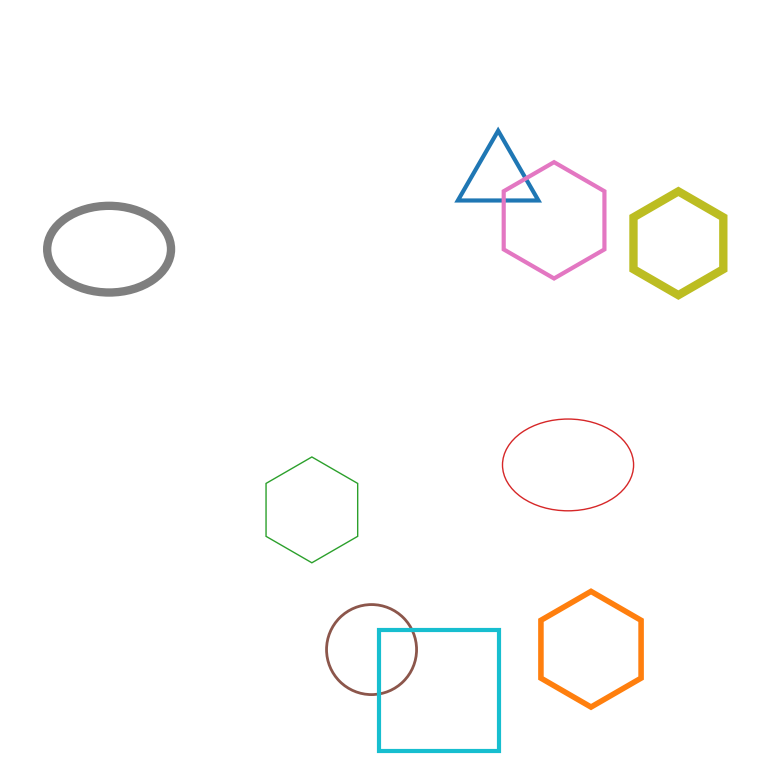[{"shape": "triangle", "thickness": 1.5, "radius": 0.3, "center": [0.647, 0.77]}, {"shape": "hexagon", "thickness": 2, "radius": 0.38, "center": [0.768, 0.157]}, {"shape": "hexagon", "thickness": 0.5, "radius": 0.34, "center": [0.405, 0.338]}, {"shape": "oval", "thickness": 0.5, "radius": 0.43, "center": [0.738, 0.396]}, {"shape": "circle", "thickness": 1, "radius": 0.29, "center": [0.483, 0.156]}, {"shape": "hexagon", "thickness": 1.5, "radius": 0.38, "center": [0.72, 0.714]}, {"shape": "oval", "thickness": 3, "radius": 0.4, "center": [0.142, 0.676]}, {"shape": "hexagon", "thickness": 3, "radius": 0.34, "center": [0.881, 0.684]}, {"shape": "square", "thickness": 1.5, "radius": 0.39, "center": [0.57, 0.103]}]